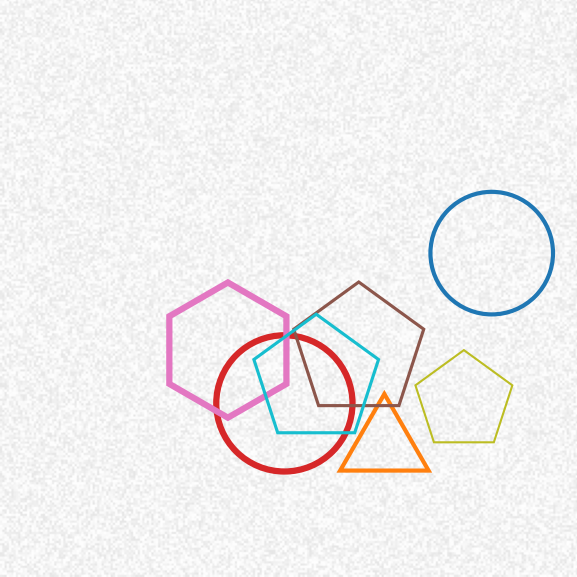[{"shape": "circle", "thickness": 2, "radius": 0.53, "center": [0.851, 0.561]}, {"shape": "triangle", "thickness": 2, "radius": 0.44, "center": [0.666, 0.229]}, {"shape": "circle", "thickness": 3, "radius": 0.59, "center": [0.492, 0.301]}, {"shape": "pentagon", "thickness": 1.5, "radius": 0.59, "center": [0.621, 0.392]}, {"shape": "hexagon", "thickness": 3, "radius": 0.59, "center": [0.395, 0.393]}, {"shape": "pentagon", "thickness": 1, "radius": 0.44, "center": [0.803, 0.305]}, {"shape": "pentagon", "thickness": 1.5, "radius": 0.57, "center": [0.548, 0.342]}]